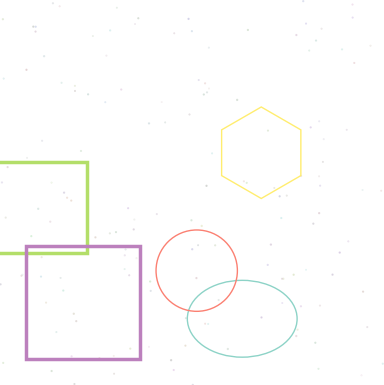[{"shape": "oval", "thickness": 1, "radius": 0.71, "center": [0.629, 0.172]}, {"shape": "circle", "thickness": 1, "radius": 0.53, "center": [0.511, 0.297]}, {"shape": "square", "thickness": 2.5, "radius": 0.59, "center": [0.109, 0.461]}, {"shape": "square", "thickness": 2.5, "radius": 0.74, "center": [0.215, 0.214]}, {"shape": "hexagon", "thickness": 1, "radius": 0.59, "center": [0.679, 0.603]}]